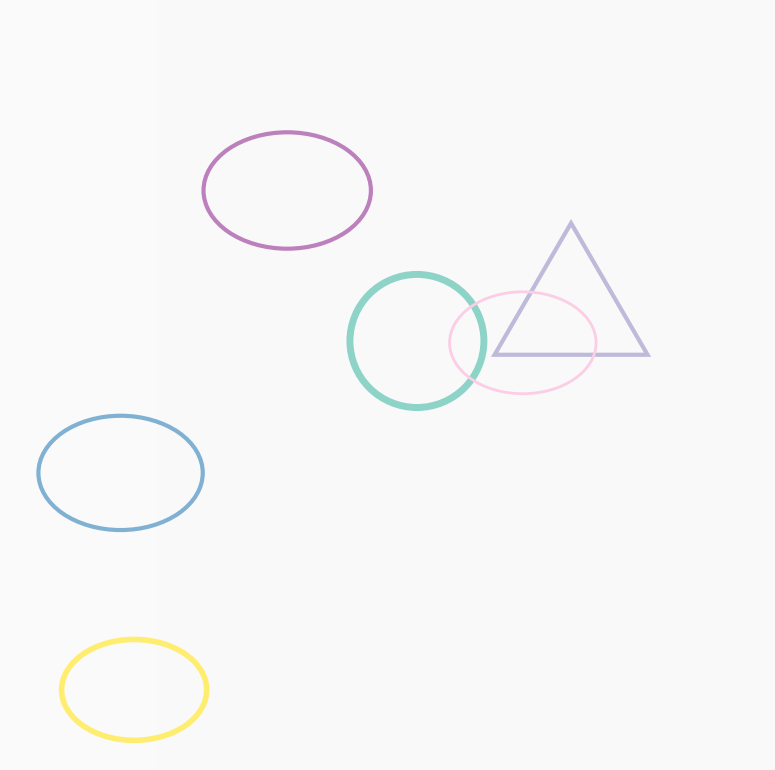[{"shape": "circle", "thickness": 2.5, "radius": 0.43, "center": [0.538, 0.557]}, {"shape": "triangle", "thickness": 1.5, "radius": 0.57, "center": [0.737, 0.596]}, {"shape": "oval", "thickness": 1.5, "radius": 0.53, "center": [0.156, 0.386]}, {"shape": "oval", "thickness": 1, "radius": 0.47, "center": [0.675, 0.555]}, {"shape": "oval", "thickness": 1.5, "radius": 0.54, "center": [0.371, 0.753]}, {"shape": "oval", "thickness": 2, "radius": 0.47, "center": [0.173, 0.104]}]